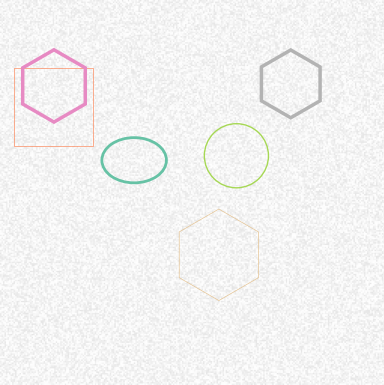[{"shape": "oval", "thickness": 2, "radius": 0.42, "center": [0.348, 0.584]}, {"shape": "square", "thickness": 0.5, "radius": 0.51, "center": [0.139, 0.722]}, {"shape": "hexagon", "thickness": 2.5, "radius": 0.47, "center": [0.14, 0.777]}, {"shape": "circle", "thickness": 1, "radius": 0.42, "center": [0.614, 0.595]}, {"shape": "hexagon", "thickness": 0.5, "radius": 0.59, "center": [0.568, 0.338]}, {"shape": "hexagon", "thickness": 2.5, "radius": 0.44, "center": [0.755, 0.782]}]